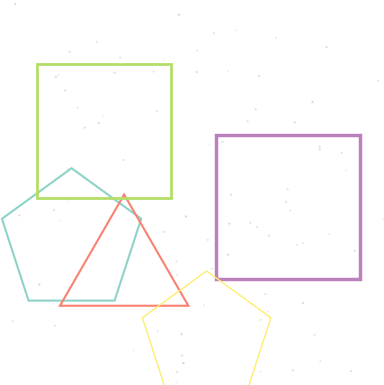[{"shape": "pentagon", "thickness": 1.5, "radius": 0.95, "center": [0.186, 0.373]}, {"shape": "triangle", "thickness": 1.5, "radius": 0.96, "center": [0.322, 0.302]}, {"shape": "square", "thickness": 2, "radius": 0.87, "center": [0.27, 0.66]}, {"shape": "square", "thickness": 2.5, "radius": 0.94, "center": [0.748, 0.462]}, {"shape": "pentagon", "thickness": 1, "radius": 0.88, "center": [0.537, 0.12]}]